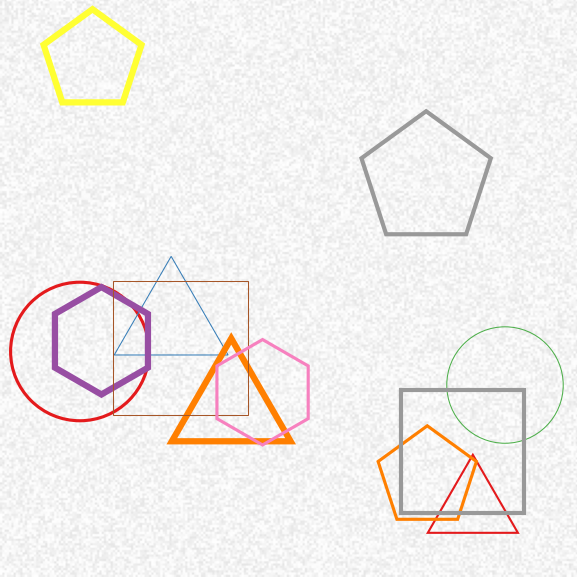[{"shape": "triangle", "thickness": 1, "radius": 0.45, "center": [0.819, 0.122]}, {"shape": "circle", "thickness": 1.5, "radius": 0.6, "center": [0.138, 0.391]}, {"shape": "triangle", "thickness": 0.5, "radius": 0.57, "center": [0.296, 0.441]}, {"shape": "circle", "thickness": 0.5, "radius": 0.5, "center": [0.874, 0.332]}, {"shape": "hexagon", "thickness": 3, "radius": 0.46, "center": [0.176, 0.409]}, {"shape": "triangle", "thickness": 3, "radius": 0.59, "center": [0.4, 0.294]}, {"shape": "pentagon", "thickness": 1.5, "radius": 0.45, "center": [0.74, 0.172]}, {"shape": "pentagon", "thickness": 3, "radius": 0.45, "center": [0.16, 0.894]}, {"shape": "square", "thickness": 0.5, "radius": 0.58, "center": [0.312, 0.396]}, {"shape": "hexagon", "thickness": 1.5, "radius": 0.46, "center": [0.455, 0.32]}, {"shape": "pentagon", "thickness": 2, "radius": 0.59, "center": [0.738, 0.689]}, {"shape": "square", "thickness": 2, "radius": 0.53, "center": [0.801, 0.218]}]